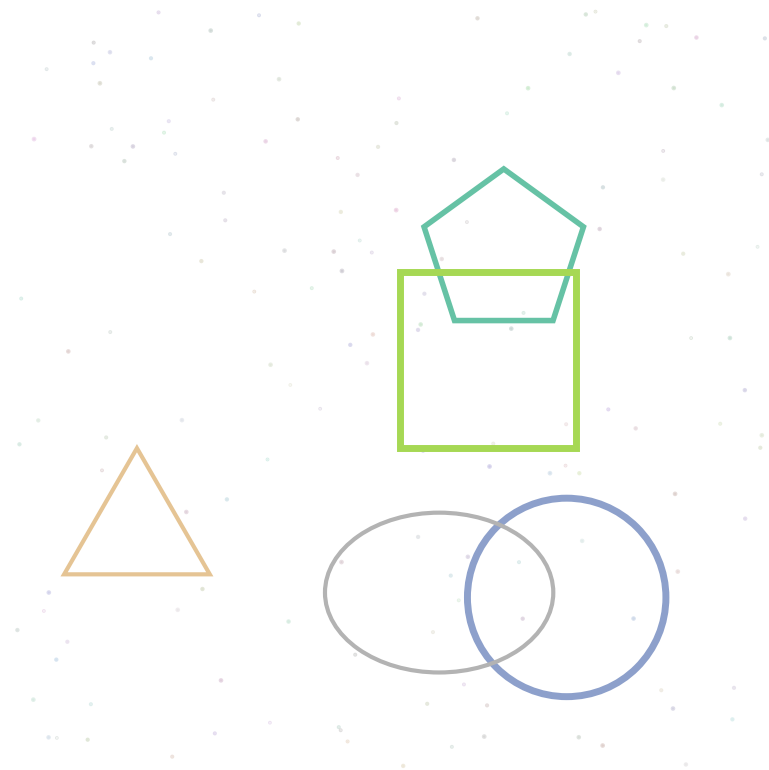[{"shape": "pentagon", "thickness": 2, "radius": 0.54, "center": [0.654, 0.672]}, {"shape": "circle", "thickness": 2.5, "radius": 0.64, "center": [0.736, 0.224]}, {"shape": "square", "thickness": 2.5, "radius": 0.57, "center": [0.634, 0.533]}, {"shape": "triangle", "thickness": 1.5, "radius": 0.55, "center": [0.178, 0.309]}, {"shape": "oval", "thickness": 1.5, "radius": 0.74, "center": [0.57, 0.23]}]